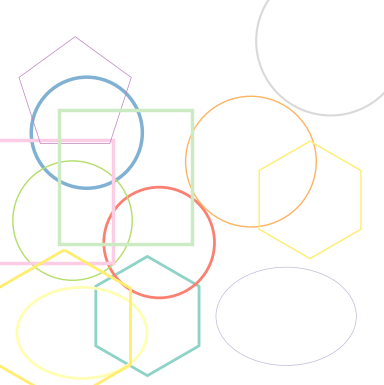[{"shape": "hexagon", "thickness": 2, "radius": 0.77, "center": [0.383, 0.179]}, {"shape": "oval", "thickness": 2, "radius": 0.84, "center": [0.213, 0.135]}, {"shape": "oval", "thickness": 0.5, "radius": 0.91, "center": [0.743, 0.178]}, {"shape": "circle", "thickness": 2, "radius": 0.72, "center": [0.413, 0.37]}, {"shape": "circle", "thickness": 2.5, "radius": 0.72, "center": [0.225, 0.655]}, {"shape": "circle", "thickness": 1, "radius": 0.85, "center": [0.652, 0.58]}, {"shape": "circle", "thickness": 1, "radius": 0.78, "center": [0.188, 0.427]}, {"shape": "square", "thickness": 2.5, "radius": 0.8, "center": [0.135, 0.477]}, {"shape": "circle", "thickness": 1.5, "radius": 0.97, "center": [0.859, 0.894]}, {"shape": "pentagon", "thickness": 0.5, "radius": 0.77, "center": [0.195, 0.751]}, {"shape": "square", "thickness": 2.5, "radius": 0.87, "center": [0.325, 0.541]}, {"shape": "hexagon", "thickness": 2, "radius": 0.99, "center": [0.167, 0.152]}, {"shape": "hexagon", "thickness": 1, "radius": 0.76, "center": [0.805, 0.481]}]